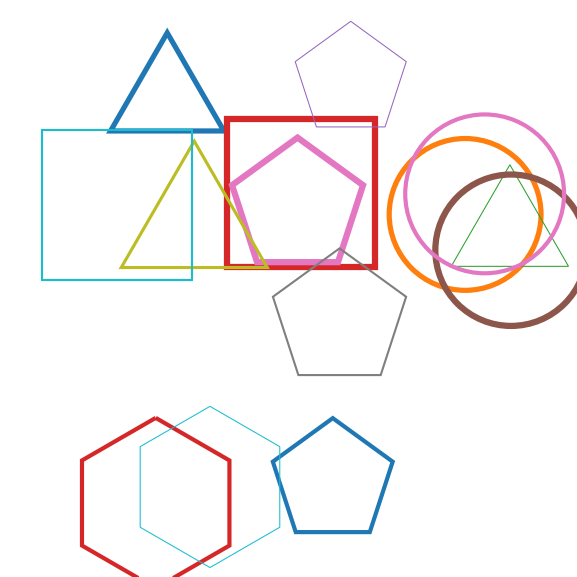[{"shape": "triangle", "thickness": 2.5, "radius": 0.57, "center": [0.29, 0.829]}, {"shape": "pentagon", "thickness": 2, "radius": 0.55, "center": [0.576, 0.166]}, {"shape": "circle", "thickness": 2.5, "radius": 0.66, "center": [0.805, 0.628]}, {"shape": "triangle", "thickness": 0.5, "radius": 0.59, "center": [0.883, 0.597]}, {"shape": "square", "thickness": 3, "radius": 0.64, "center": [0.521, 0.665]}, {"shape": "hexagon", "thickness": 2, "radius": 0.74, "center": [0.27, 0.128]}, {"shape": "pentagon", "thickness": 0.5, "radius": 0.51, "center": [0.607, 0.861]}, {"shape": "circle", "thickness": 3, "radius": 0.66, "center": [0.885, 0.566]}, {"shape": "pentagon", "thickness": 3, "radius": 0.6, "center": [0.515, 0.642]}, {"shape": "circle", "thickness": 2, "radius": 0.69, "center": [0.839, 0.663]}, {"shape": "pentagon", "thickness": 1, "radius": 0.61, "center": [0.588, 0.448]}, {"shape": "triangle", "thickness": 1.5, "radius": 0.73, "center": [0.336, 0.609]}, {"shape": "hexagon", "thickness": 0.5, "radius": 0.7, "center": [0.364, 0.156]}, {"shape": "square", "thickness": 1, "radius": 0.65, "center": [0.203, 0.644]}]